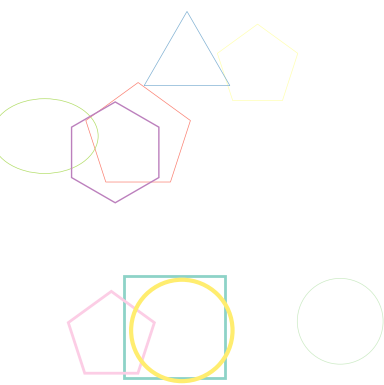[{"shape": "square", "thickness": 2, "radius": 0.66, "center": [0.453, 0.151]}, {"shape": "pentagon", "thickness": 0.5, "radius": 0.55, "center": [0.669, 0.827]}, {"shape": "pentagon", "thickness": 0.5, "radius": 0.71, "center": [0.359, 0.643]}, {"shape": "triangle", "thickness": 0.5, "radius": 0.64, "center": [0.486, 0.842]}, {"shape": "oval", "thickness": 0.5, "radius": 0.69, "center": [0.116, 0.647]}, {"shape": "pentagon", "thickness": 2, "radius": 0.59, "center": [0.289, 0.126]}, {"shape": "hexagon", "thickness": 1, "radius": 0.65, "center": [0.299, 0.604]}, {"shape": "circle", "thickness": 0.5, "radius": 0.56, "center": [0.884, 0.165]}, {"shape": "circle", "thickness": 3, "radius": 0.66, "center": [0.472, 0.142]}]